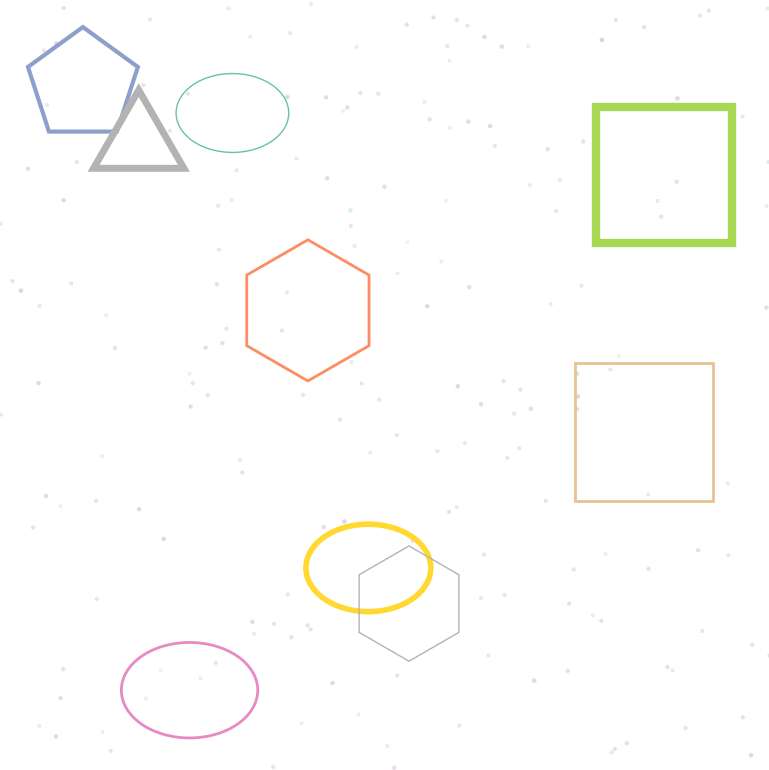[{"shape": "oval", "thickness": 0.5, "radius": 0.37, "center": [0.302, 0.853]}, {"shape": "hexagon", "thickness": 1, "radius": 0.46, "center": [0.4, 0.597]}, {"shape": "pentagon", "thickness": 1.5, "radius": 0.38, "center": [0.108, 0.89]}, {"shape": "oval", "thickness": 1, "radius": 0.44, "center": [0.246, 0.104]}, {"shape": "square", "thickness": 3, "radius": 0.44, "center": [0.862, 0.773]}, {"shape": "oval", "thickness": 2, "radius": 0.41, "center": [0.478, 0.262]}, {"shape": "square", "thickness": 1, "radius": 0.45, "center": [0.836, 0.439]}, {"shape": "hexagon", "thickness": 0.5, "radius": 0.37, "center": [0.531, 0.216]}, {"shape": "triangle", "thickness": 2.5, "radius": 0.34, "center": [0.18, 0.815]}]